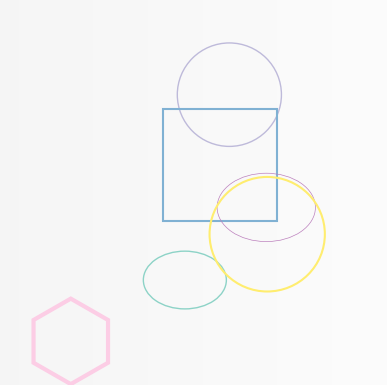[{"shape": "oval", "thickness": 1, "radius": 0.54, "center": [0.477, 0.273]}, {"shape": "circle", "thickness": 1, "radius": 0.67, "center": [0.592, 0.754]}, {"shape": "square", "thickness": 1.5, "radius": 0.73, "center": [0.568, 0.572]}, {"shape": "hexagon", "thickness": 3, "radius": 0.55, "center": [0.183, 0.113]}, {"shape": "oval", "thickness": 0.5, "radius": 0.63, "center": [0.687, 0.461]}, {"shape": "circle", "thickness": 1.5, "radius": 0.74, "center": [0.69, 0.392]}]